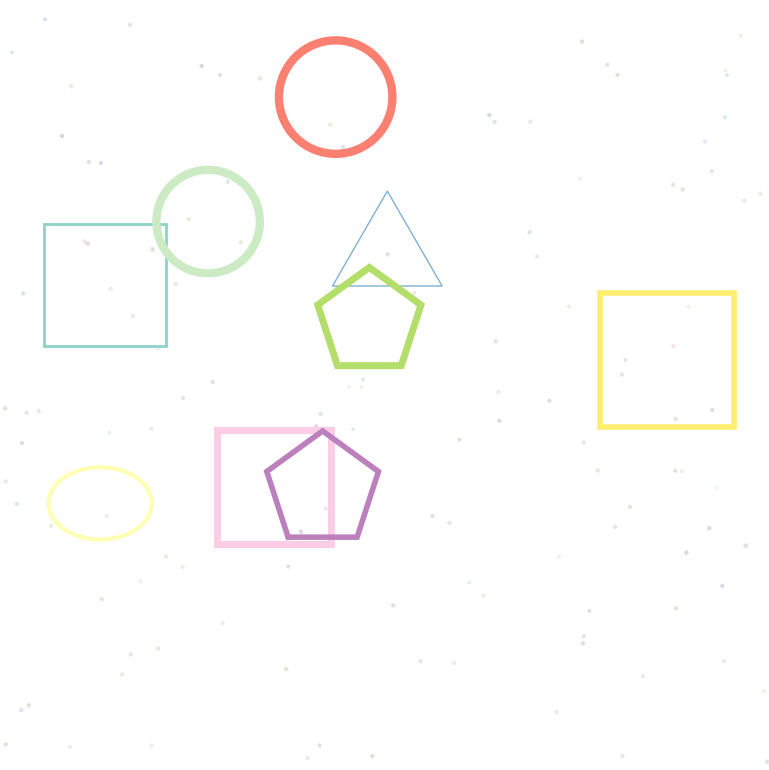[{"shape": "square", "thickness": 1, "radius": 0.4, "center": [0.137, 0.63]}, {"shape": "oval", "thickness": 1.5, "radius": 0.34, "center": [0.13, 0.346]}, {"shape": "circle", "thickness": 3, "radius": 0.37, "center": [0.436, 0.874]}, {"shape": "triangle", "thickness": 0.5, "radius": 0.41, "center": [0.503, 0.67]}, {"shape": "pentagon", "thickness": 2.5, "radius": 0.35, "center": [0.48, 0.582]}, {"shape": "square", "thickness": 2.5, "radius": 0.37, "center": [0.355, 0.367]}, {"shape": "pentagon", "thickness": 2, "radius": 0.38, "center": [0.419, 0.364]}, {"shape": "circle", "thickness": 3, "radius": 0.34, "center": [0.27, 0.712]}, {"shape": "square", "thickness": 2, "radius": 0.44, "center": [0.866, 0.532]}]